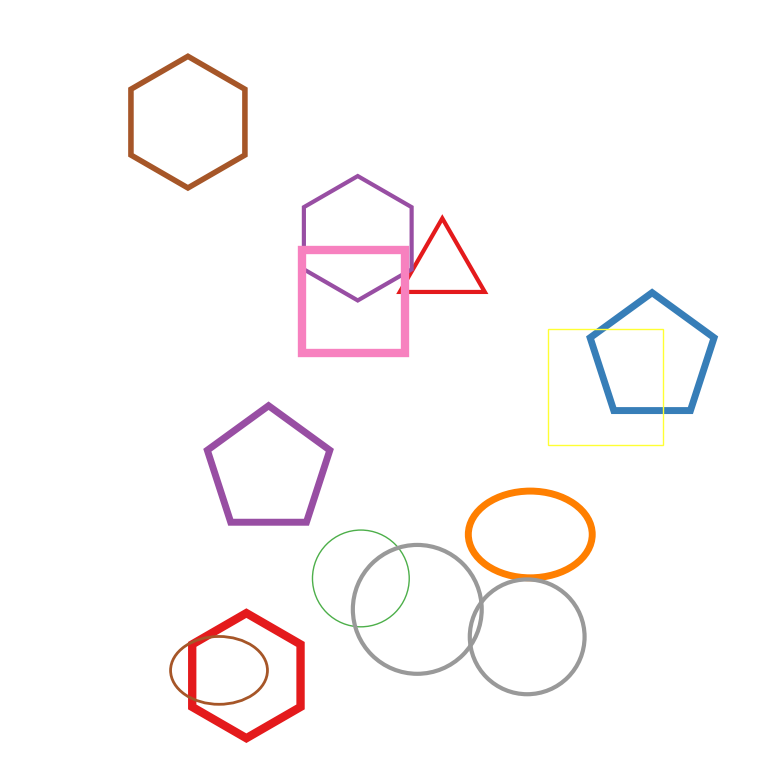[{"shape": "triangle", "thickness": 1.5, "radius": 0.32, "center": [0.574, 0.653]}, {"shape": "hexagon", "thickness": 3, "radius": 0.41, "center": [0.32, 0.123]}, {"shape": "pentagon", "thickness": 2.5, "radius": 0.42, "center": [0.847, 0.535]}, {"shape": "circle", "thickness": 0.5, "radius": 0.31, "center": [0.469, 0.249]}, {"shape": "hexagon", "thickness": 1.5, "radius": 0.4, "center": [0.465, 0.691]}, {"shape": "pentagon", "thickness": 2.5, "radius": 0.42, "center": [0.349, 0.389]}, {"shape": "oval", "thickness": 2.5, "radius": 0.4, "center": [0.689, 0.306]}, {"shape": "square", "thickness": 0.5, "radius": 0.37, "center": [0.786, 0.498]}, {"shape": "hexagon", "thickness": 2, "radius": 0.43, "center": [0.244, 0.841]}, {"shape": "oval", "thickness": 1, "radius": 0.31, "center": [0.284, 0.129]}, {"shape": "square", "thickness": 3, "radius": 0.33, "center": [0.46, 0.608]}, {"shape": "circle", "thickness": 1.5, "radius": 0.42, "center": [0.542, 0.209]}, {"shape": "circle", "thickness": 1.5, "radius": 0.37, "center": [0.685, 0.173]}]